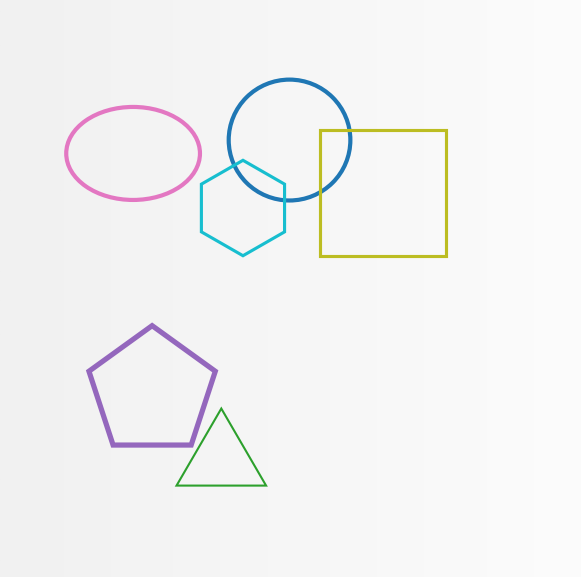[{"shape": "circle", "thickness": 2, "radius": 0.52, "center": [0.498, 0.757]}, {"shape": "triangle", "thickness": 1, "radius": 0.44, "center": [0.381, 0.203]}, {"shape": "pentagon", "thickness": 2.5, "radius": 0.57, "center": [0.262, 0.321]}, {"shape": "oval", "thickness": 2, "radius": 0.58, "center": [0.229, 0.733]}, {"shape": "square", "thickness": 1.5, "radius": 0.54, "center": [0.659, 0.665]}, {"shape": "hexagon", "thickness": 1.5, "radius": 0.41, "center": [0.418, 0.639]}]